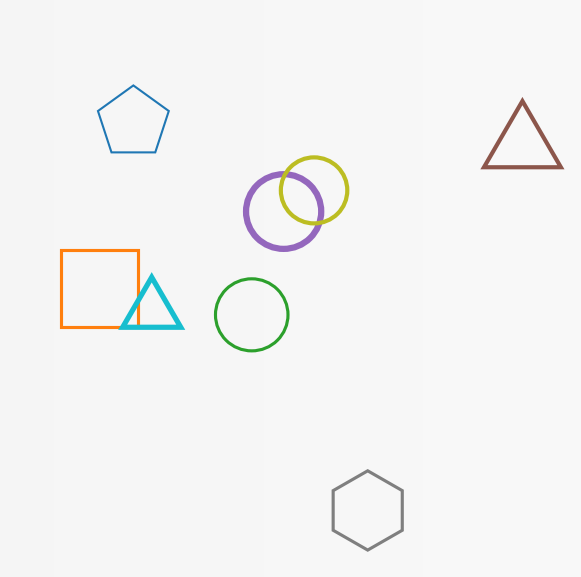[{"shape": "pentagon", "thickness": 1, "radius": 0.32, "center": [0.229, 0.787]}, {"shape": "square", "thickness": 1.5, "radius": 0.33, "center": [0.172, 0.5]}, {"shape": "circle", "thickness": 1.5, "radius": 0.31, "center": [0.433, 0.454]}, {"shape": "circle", "thickness": 3, "radius": 0.32, "center": [0.488, 0.633]}, {"shape": "triangle", "thickness": 2, "radius": 0.38, "center": [0.899, 0.748]}, {"shape": "hexagon", "thickness": 1.5, "radius": 0.34, "center": [0.633, 0.115]}, {"shape": "circle", "thickness": 2, "radius": 0.29, "center": [0.54, 0.669]}, {"shape": "triangle", "thickness": 2.5, "radius": 0.29, "center": [0.261, 0.461]}]